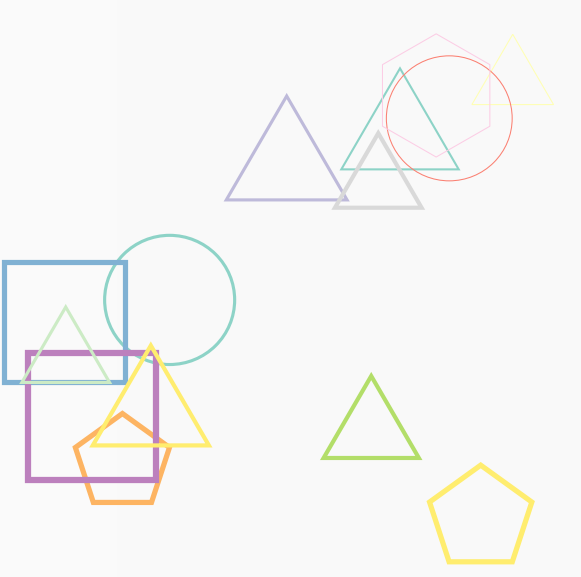[{"shape": "circle", "thickness": 1.5, "radius": 0.56, "center": [0.292, 0.48]}, {"shape": "triangle", "thickness": 1, "radius": 0.58, "center": [0.688, 0.764]}, {"shape": "triangle", "thickness": 0.5, "radius": 0.41, "center": [0.882, 0.859]}, {"shape": "triangle", "thickness": 1.5, "radius": 0.6, "center": [0.493, 0.713]}, {"shape": "circle", "thickness": 0.5, "radius": 0.54, "center": [0.773, 0.794]}, {"shape": "square", "thickness": 2.5, "radius": 0.52, "center": [0.111, 0.441]}, {"shape": "pentagon", "thickness": 2.5, "radius": 0.43, "center": [0.211, 0.198]}, {"shape": "triangle", "thickness": 2, "radius": 0.47, "center": [0.639, 0.253]}, {"shape": "hexagon", "thickness": 0.5, "radius": 0.53, "center": [0.75, 0.834]}, {"shape": "triangle", "thickness": 2, "radius": 0.43, "center": [0.651, 0.682]}, {"shape": "square", "thickness": 3, "radius": 0.55, "center": [0.158, 0.278]}, {"shape": "triangle", "thickness": 1.5, "radius": 0.44, "center": [0.113, 0.38]}, {"shape": "triangle", "thickness": 2, "radius": 0.58, "center": [0.259, 0.286]}, {"shape": "pentagon", "thickness": 2.5, "radius": 0.46, "center": [0.827, 0.101]}]